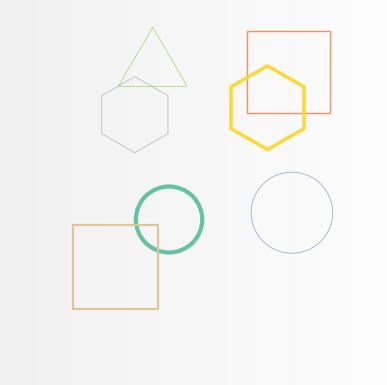[{"shape": "circle", "thickness": 3, "radius": 0.43, "center": [0.436, 0.43]}, {"shape": "square", "thickness": 1, "radius": 0.54, "center": [0.744, 0.813]}, {"shape": "circle", "thickness": 0.5, "radius": 0.53, "center": [0.753, 0.448]}, {"shape": "triangle", "thickness": 0.5, "radius": 0.51, "center": [0.394, 0.827]}, {"shape": "hexagon", "thickness": 2.5, "radius": 0.54, "center": [0.69, 0.72]}, {"shape": "square", "thickness": 1.5, "radius": 0.55, "center": [0.298, 0.307]}, {"shape": "hexagon", "thickness": 0.5, "radius": 0.49, "center": [0.348, 0.702]}]